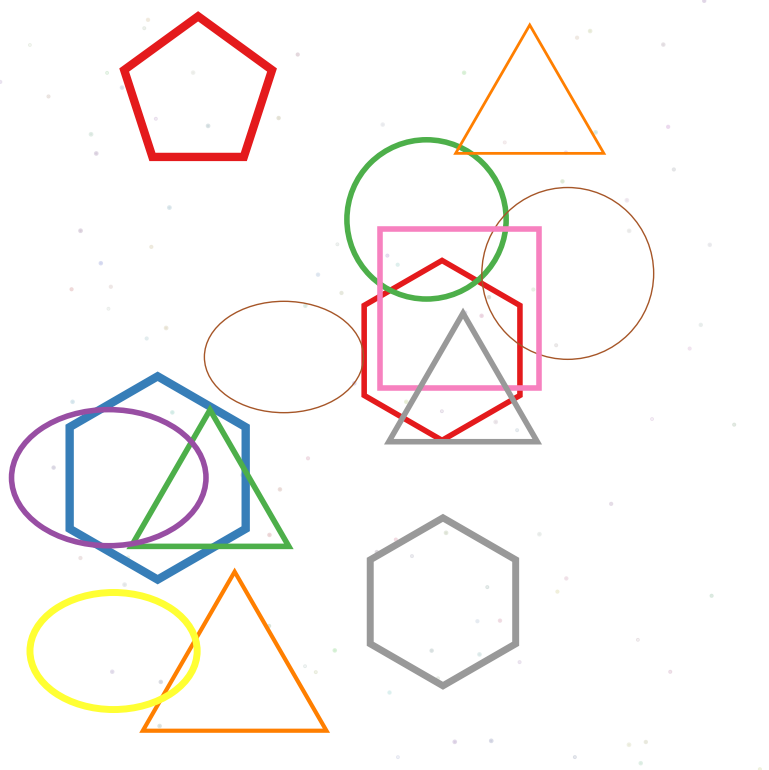[{"shape": "pentagon", "thickness": 3, "radius": 0.5, "center": [0.257, 0.878]}, {"shape": "hexagon", "thickness": 2, "radius": 0.58, "center": [0.574, 0.545]}, {"shape": "hexagon", "thickness": 3, "radius": 0.66, "center": [0.205, 0.379]}, {"shape": "circle", "thickness": 2, "radius": 0.52, "center": [0.554, 0.715]}, {"shape": "triangle", "thickness": 2, "radius": 0.59, "center": [0.273, 0.35]}, {"shape": "oval", "thickness": 2, "radius": 0.63, "center": [0.141, 0.38]}, {"shape": "triangle", "thickness": 1.5, "radius": 0.69, "center": [0.305, 0.12]}, {"shape": "triangle", "thickness": 1, "radius": 0.56, "center": [0.688, 0.856]}, {"shape": "oval", "thickness": 2.5, "radius": 0.54, "center": [0.147, 0.155]}, {"shape": "circle", "thickness": 0.5, "radius": 0.56, "center": [0.737, 0.645]}, {"shape": "oval", "thickness": 0.5, "radius": 0.52, "center": [0.369, 0.536]}, {"shape": "square", "thickness": 2, "radius": 0.52, "center": [0.596, 0.599]}, {"shape": "hexagon", "thickness": 2.5, "radius": 0.55, "center": [0.575, 0.218]}, {"shape": "triangle", "thickness": 2, "radius": 0.56, "center": [0.601, 0.482]}]